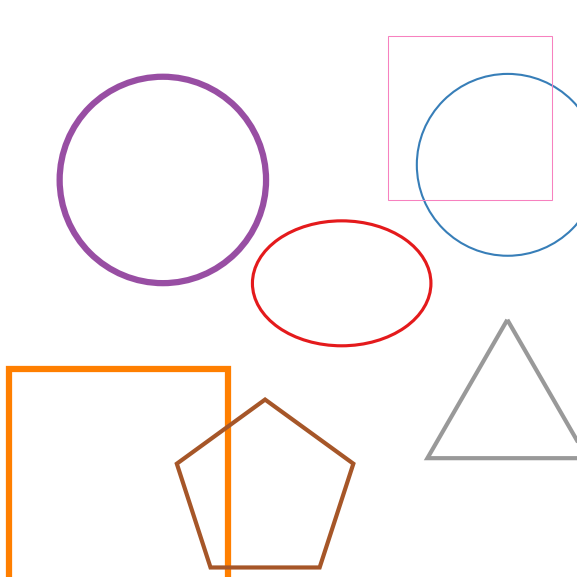[{"shape": "oval", "thickness": 1.5, "radius": 0.77, "center": [0.592, 0.509]}, {"shape": "circle", "thickness": 1, "radius": 0.79, "center": [0.879, 0.714]}, {"shape": "circle", "thickness": 3, "radius": 0.89, "center": [0.282, 0.688]}, {"shape": "square", "thickness": 3, "radius": 0.95, "center": [0.206, 0.17]}, {"shape": "pentagon", "thickness": 2, "radius": 0.8, "center": [0.459, 0.147]}, {"shape": "square", "thickness": 0.5, "radius": 0.71, "center": [0.813, 0.794]}, {"shape": "triangle", "thickness": 2, "radius": 0.8, "center": [0.878, 0.286]}]